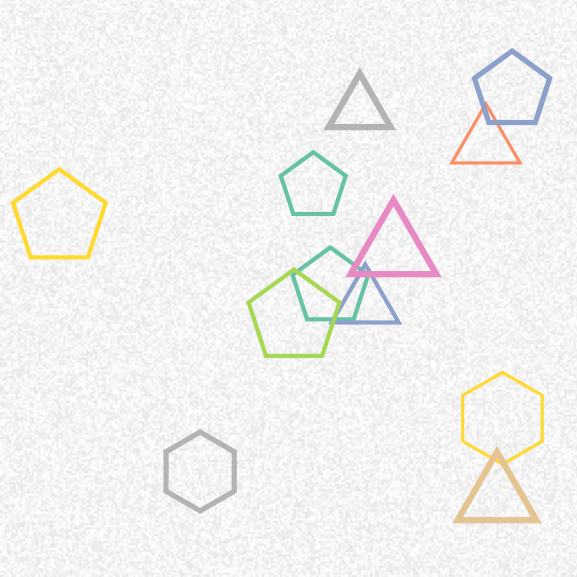[{"shape": "pentagon", "thickness": 2, "radius": 0.34, "center": [0.572, 0.502]}, {"shape": "pentagon", "thickness": 2, "radius": 0.3, "center": [0.542, 0.676]}, {"shape": "triangle", "thickness": 1.5, "radius": 0.34, "center": [0.841, 0.751]}, {"shape": "triangle", "thickness": 2, "radius": 0.34, "center": [0.632, 0.474]}, {"shape": "pentagon", "thickness": 2.5, "radius": 0.34, "center": [0.887, 0.842]}, {"shape": "triangle", "thickness": 3, "radius": 0.43, "center": [0.681, 0.567]}, {"shape": "pentagon", "thickness": 2, "radius": 0.41, "center": [0.509, 0.45]}, {"shape": "pentagon", "thickness": 2, "radius": 0.42, "center": [0.103, 0.622]}, {"shape": "hexagon", "thickness": 1.5, "radius": 0.4, "center": [0.87, 0.275]}, {"shape": "triangle", "thickness": 3, "radius": 0.39, "center": [0.861, 0.138]}, {"shape": "triangle", "thickness": 3, "radius": 0.31, "center": [0.623, 0.81]}, {"shape": "hexagon", "thickness": 2.5, "radius": 0.34, "center": [0.347, 0.183]}]